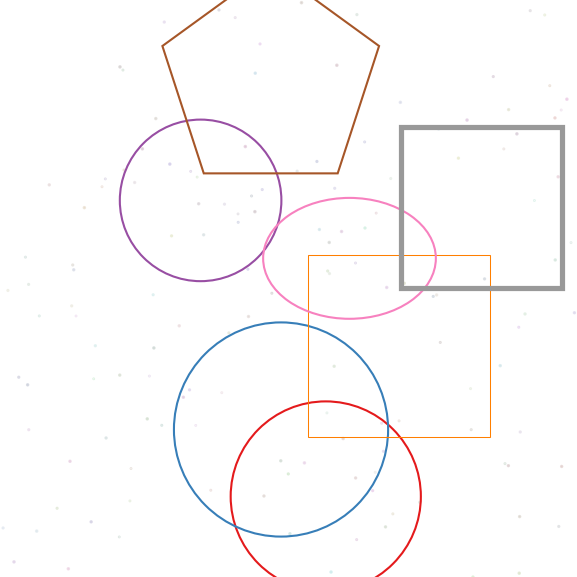[{"shape": "circle", "thickness": 1, "radius": 0.82, "center": [0.564, 0.139]}, {"shape": "circle", "thickness": 1, "radius": 0.93, "center": [0.487, 0.255]}, {"shape": "circle", "thickness": 1, "radius": 0.7, "center": [0.347, 0.652]}, {"shape": "square", "thickness": 0.5, "radius": 0.79, "center": [0.691, 0.4]}, {"shape": "pentagon", "thickness": 1, "radius": 0.99, "center": [0.469, 0.859]}, {"shape": "oval", "thickness": 1, "radius": 0.75, "center": [0.605, 0.552]}, {"shape": "square", "thickness": 2.5, "radius": 0.7, "center": [0.834, 0.64]}]